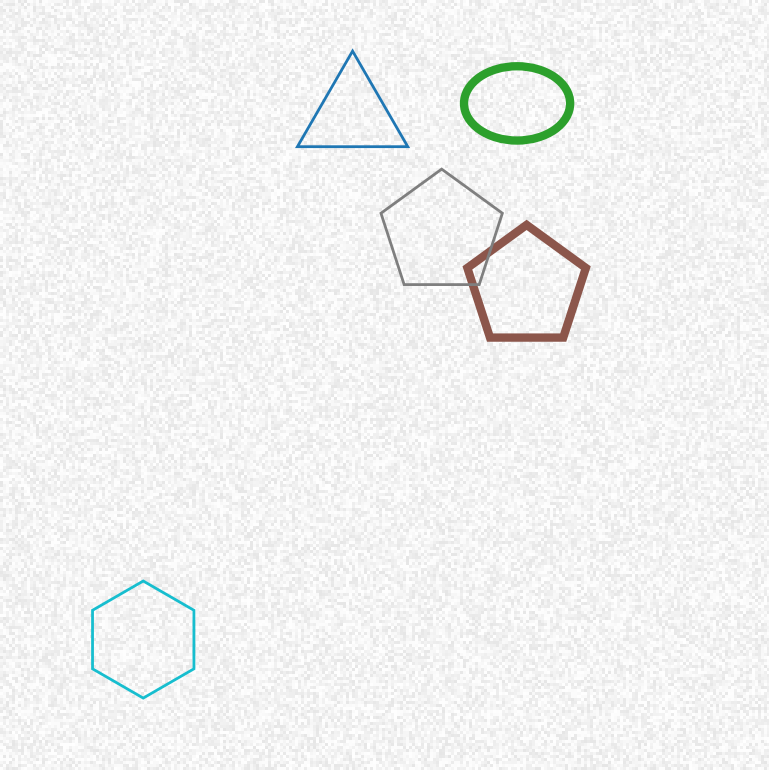[{"shape": "triangle", "thickness": 1, "radius": 0.41, "center": [0.458, 0.851]}, {"shape": "oval", "thickness": 3, "radius": 0.34, "center": [0.672, 0.866]}, {"shape": "pentagon", "thickness": 3, "radius": 0.4, "center": [0.684, 0.627]}, {"shape": "pentagon", "thickness": 1, "radius": 0.41, "center": [0.574, 0.697]}, {"shape": "hexagon", "thickness": 1, "radius": 0.38, "center": [0.186, 0.169]}]